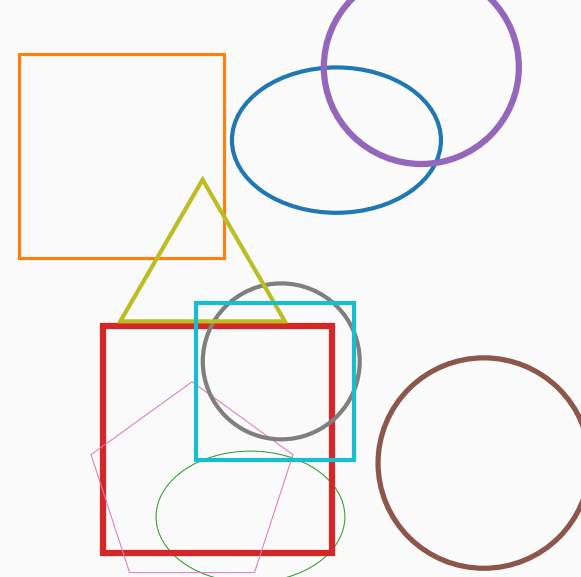[{"shape": "oval", "thickness": 2, "radius": 0.9, "center": [0.579, 0.757]}, {"shape": "square", "thickness": 1.5, "radius": 0.88, "center": [0.209, 0.73]}, {"shape": "oval", "thickness": 0.5, "radius": 0.81, "center": [0.431, 0.104]}, {"shape": "square", "thickness": 3, "radius": 0.98, "center": [0.374, 0.239]}, {"shape": "circle", "thickness": 3, "radius": 0.84, "center": [0.725, 0.883]}, {"shape": "circle", "thickness": 2.5, "radius": 0.91, "center": [0.833, 0.197]}, {"shape": "pentagon", "thickness": 0.5, "radius": 0.91, "center": [0.33, 0.155]}, {"shape": "circle", "thickness": 2, "radius": 0.68, "center": [0.484, 0.373]}, {"shape": "triangle", "thickness": 2, "radius": 0.82, "center": [0.349, 0.524]}, {"shape": "square", "thickness": 2, "radius": 0.68, "center": [0.473, 0.339]}]